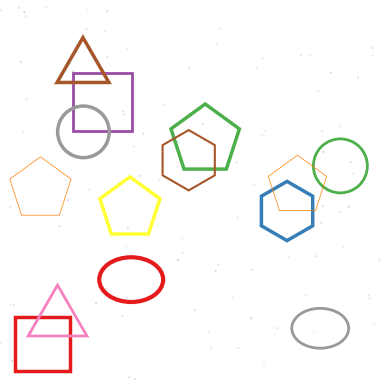[{"shape": "square", "thickness": 2.5, "radius": 0.35, "center": [0.111, 0.107]}, {"shape": "oval", "thickness": 3, "radius": 0.41, "center": [0.341, 0.274]}, {"shape": "hexagon", "thickness": 2.5, "radius": 0.38, "center": [0.746, 0.452]}, {"shape": "circle", "thickness": 2, "radius": 0.35, "center": [0.884, 0.569]}, {"shape": "pentagon", "thickness": 2.5, "radius": 0.47, "center": [0.533, 0.636]}, {"shape": "square", "thickness": 2, "radius": 0.38, "center": [0.266, 0.736]}, {"shape": "pentagon", "thickness": 0.5, "radius": 0.4, "center": [0.773, 0.517]}, {"shape": "pentagon", "thickness": 0.5, "radius": 0.42, "center": [0.105, 0.509]}, {"shape": "pentagon", "thickness": 2.5, "radius": 0.41, "center": [0.337, 0.458]}, {"shape": "hexagon", "thickness": 1.5, "radius": 0.39, "center": [0.49, 0.584]}, {"shape": "triangle", "thickness": 2.5, "radius": 0.39, "center": [0.216, 0.825]}, {"shape": "triangle", "thickness": 2, "radius": 0.44, "center": [0.149, 0.171]}, {"shape": "circle", "thickness": 2.5, "radius": 0.34, "center": [0.217, 0.657]}, {"shape": "oval", "thickness": 2, "radius": 0.37, "center": [0.832, 0.147]}]